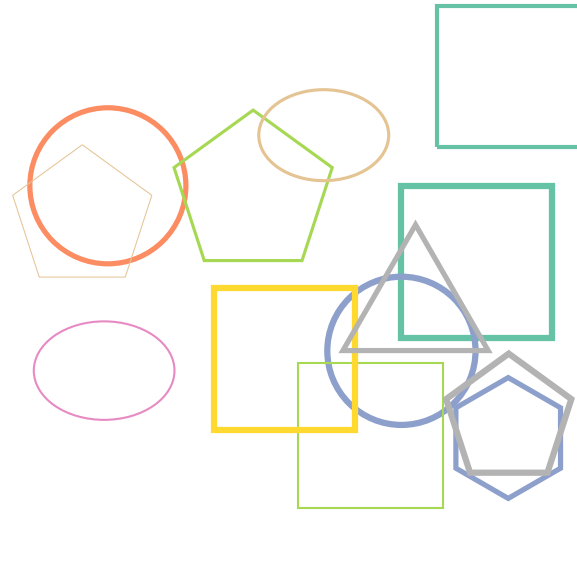[{"shape": "square", "thickness": 2, "radius": 0.61, "center": [0.88, 0.867]}, {"shape": "square", "thickness": 3, "radius": 0.66, "center": [0.825, 0.546]}, {"shape": "circle", "thickness": 2.5, "radius": 0.68, "center": [0.187, 0.677]}, {"shape": "circle", "thickness": 3, "radius": 0.64, "center": [0.695, 0.392]}, {"shape": "hexagon", "thickness": 2.5, "radius": 0.52, "center": [0.88, 0.241]}, {"shape": "oval", "thickness": 1, "radius": 0.61, "center": [0.18, 0.357]}, {"shape": "square", "thickness": 1, "radius": 0.63, "center": [0.641, 0.245]}, {"shape": "pentagon", "thickness": 1.5, "radius": 0.72, "center": [0.438, 0.664]}, {"shape": "square", "thickness": 3, "radius": 0.61, "center": [0.493, 0.377]}, {"shape": "oval", "thickness": 1.5, "radius": 0.56, "center": [0.561, 0.765]}, {"shape": "pentagon", "thickness": 0.5, "radius": 0.63, "center": [0.142, 0.622]}, {"shape": "triangle", "thickness": 2.5, "radius": 0.73, "center": [0.72, 0.465]}, {"shape": "pentagon", "thickness": 3, "radius": 0.57, "center": [0.881, 0.273]}]